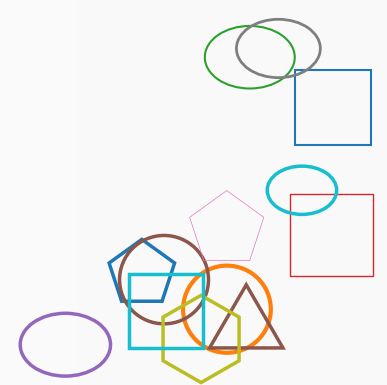[{"shape": "pentagon", "thickness": 2.5, "radius": 0.44, "center": [0.366, 0.289]}, {"shape": "square", "thickness": 1.5, "radius": 0.49, "center": [0.858, 0.721]}, {"shape": "circle", "thickness": 3, "radius": 0.57, "center": [0.586, 0.197]}, {"shape": "oval", "thickness": 1.5, "radius": 0.58, "center": [0.645, 0.851]}, {"shape": "square", "thickness": 1, "radius": 0.54, "center": [0.856, 0.389]}, {"shape": "oval", "thickness": 2.5, "radius": 0.58, "center": [0.169, 0.105]}, {"shape": "triangle", "thickness": 2.5, "radius": 0.55, "center": [0.635, 0.151]}, {"shape": "circle", "thickness": 2.5, "radius": 0.57, "center": [0.423, 0.274]}, {"shape": "pentagon", "thickness": 0.5, "radius": 0.5, "center": [0.585, 0.405]}, {"shape": "oval", "thickness": 2, "radius": 0.54, "center": [0.718, 0.874]}, {"shape": "hexagon", "thickness": 2.5, "radius": 0.57, "center": [0.519, 0.12]}, {"shape": "square", "thickness": 2.5, "radius": 0.48, "center": [0.428, 0.192]}, {"shape": "oval", "thickness": 2.5, "radius": 0.45, "center": [0.779, 0.506]}]